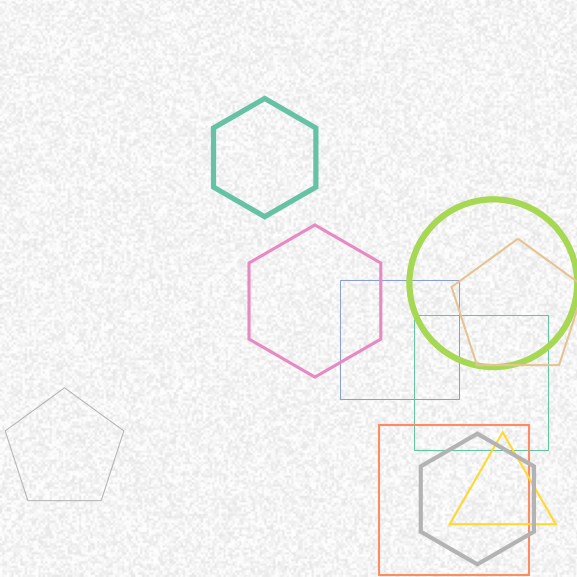[{"shape": "square", "thickness": 0.5, "radius": 0.58, "center": [0.833, 0.337]}, {"shape": "hexagon", "thickness": 2.5, "radius": 0.51, "center": [0.458, 0.726]}, {"shape": "square", "thickness": 1, "radius": 0.65, "center": [0.786, 0.133]}, {"shape": "square", "thickness": 0.5, "radius": 0.52, "center": [0.692, 0.411]}, {"shape": "hexagon", "thickness": 1.5, "radius": 0.66, "center": [0.545, 0.478]}, {"shape": "circle", "thickness": 3, "radius": 0.73, "center": [0.854, 0.509]}, {"shape": "triangle", "thickness": 1, "radius": 0.53, "center": [0.87, 0.144]}, {"shape": "pentagon", "thickness": 1, "radius": 0.6, "center": [0.897, 0.465]}, {"shape": "pentagon", "thickness": 0.5, "radius": 0.54, "center": [0.112, 0.22]}, {"shape": "hexagon", "thickness": 2, "radius": 0.57, "center": [0.827, 0.135]}]